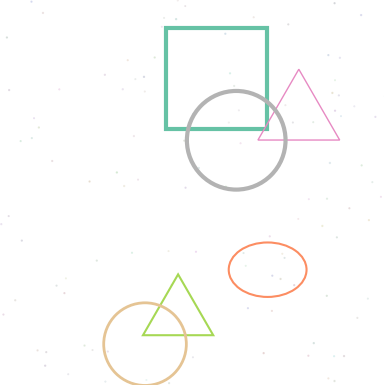[{"shape": "square", "thickness": 3, "radius": 0.66, "center": [0.562, 0.796]}, {"shape": "oval", "thickness": 1.5, "radius": 0.51, "center": [0.695, 0.299]}, {"shape": "triangle", "thickness": 1, "radius": 0.61, "center": [0.776, 0.698]}, {"shape": "triangle", "thickness": 1.5, "radius": 0.53, "center": [0.463, 0.182]}, {"shape": "circle", "thickness": 2, "radius": 0.54, "center": [0.377, 0.106]}, {"shape": "circle", "thickness": 3, "radius": 0.64, "center": [0.614, 0.636]}]